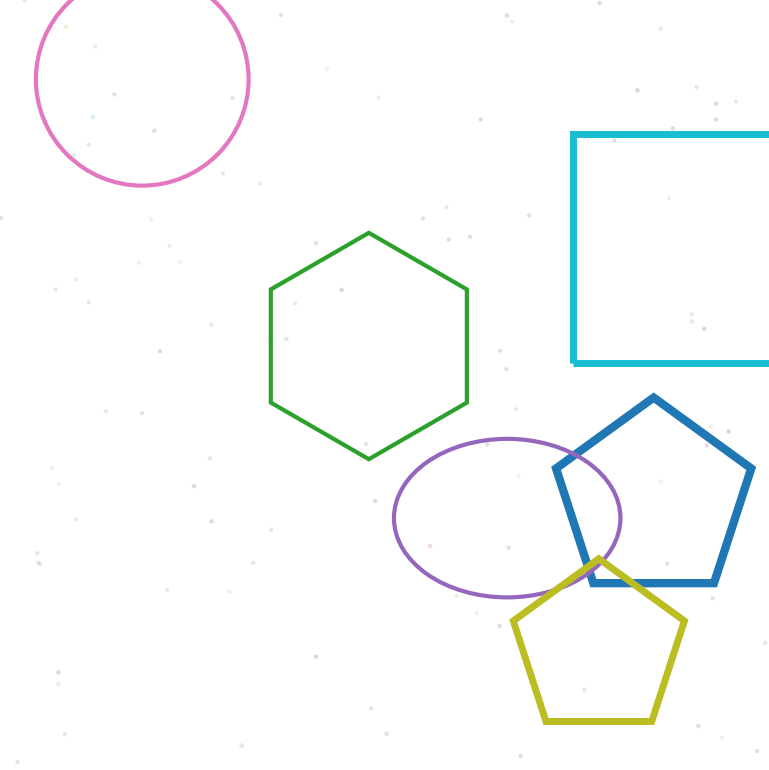[{"shape": "pentagon", "thickness": 3, "radius": 0.67, "center": [0.849, 0.35]}, {"shape": "hexagon", "thickness": 1.5, "radius": 0.73, "center": [0.479, 0.551]}, {"shape": "oval", "thickness": 1.5, "radius": 0.74, "center": [0.659, 0.327]}, {"shape": "circle", "thickness": 1.5, "radius": 0.69, "center": [0.185, 0.897]}, {"shape": "pentagon", "thickness": 2.5, "radius": 0.58, "center": [0.778, 0.158]}, {"shape": "square", "thickness": 2.5, "radius": 0.74, "center": [0.893, 0.678]}]